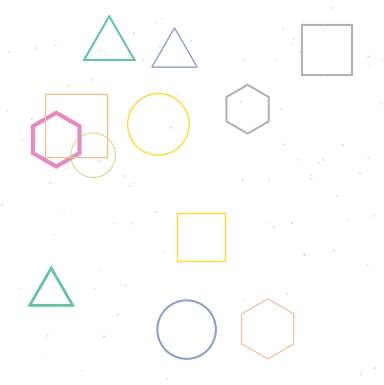[{"shape": "triangle", "thickness": 2, "radius": 0.32, "center": [0.133, 0.239]}, {"shape": "triangle", "thickness": 1.5, "radius": 0.38, "center": [0.284, 0.882]}, {"shape": "hexagon", "thickness": 0.5, "radius": 0.39, "center": [0.696, 0.146]}, {"shape": "triangle", "thickness": 1, "radius": 0.34, "center": [0.453, 0.86]}, {"shape": "circle", "thickness": 1.5, "radius": 0.38, "center": [0.485, 0.144]}, {"shape": "hexagon", "thickness": 3, "radius": 0.35, "center": [0.146, 0.637]}, {"shape": "circle", "thickness": 0.5, "radius": 0.29, "center": [0.242, 0.597]}, {"shape": "circle", "thickness": 1, "radius": 0.4, "center": [0.411, 0.677]}, {"shape": "square", "thickness": 1, "radius": 0.32, "center": [0.522, 0.384]}, {"shape": "square", "thickness": 1, "radius": 0.41, "center": [0.198, 0.674]}, {"shape": "hexagon", "thickness": 1.5, "radius": 0.32, "center": [0.643, 0.716]}, {"shape": "square", "thickness": 1.5, "radius": 0.32, "center": [0.85, 0.87]}]